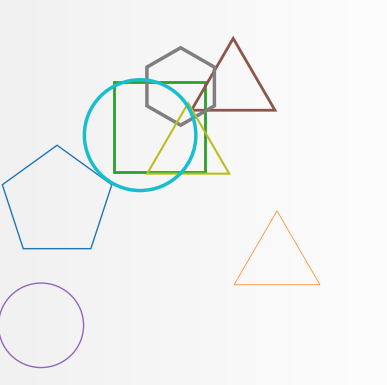[{"shape": "pentagon", "thickness": 1, "radius": 0.74, "center": [0.147, 0.474]}, {"shape": "triangle", "thickness": 0.5, "radius": 0.64, "center": [0.715, 0.324]}, {"shape": "square", "thickness": 2, "radius": 0.59, "center": [0.411, 0.67]}, {"shape": "circle", "thickness": 1, "radius": 0.55, "center": [0.106, 0.155]}, {"shape": "triangle", "thickness": 2, "radius": 0.62, "center": [0.602, 0.776]}, {"shape": "hexagon", "thickness": 2.5, "radius": 0.5, "center": [0.466, 0.775]}, {"shape": "triangle", "thickness": 1.5, "radius": 0.61, "center": [0.486, 0.61]}, {"shape": "circle", "thickness": 2.5, "radius": 0.72, "center": [0.362, 0.649]}]